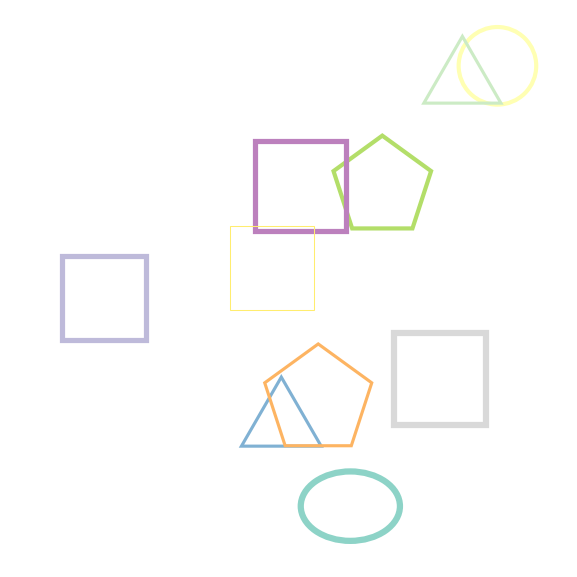[{"shape": "oval", "thickness": 3, "radius": 0.43, "center": [0.607, 0.123]}, {"shape": "circle", "thickness": 2, "radius": 0.34, "center": [0.861, 0.885]}, {"shape": "square", "thickness": 2.5, "radius": 0.36, "center": [0.18, 0.483]}, {"shape": "triangle", "thickness": 1.5, "radius": 0.4, "center": [0.487, 0.266]}, {"shape": "pentagon", "thickness": 1.5, "radius": 0.49, "center": [0.551, 0.306]}, {"shape": "pentagon", "thickness": 2, "radius": 0.44, "center": [0.662, 0.675]}, {"shape": "square", "thickness": 3, "radius": 0.4, "center": [0.762, 0.343]}, {"shape": "square", "thickness": 2.5, "radius": 0.39, "center": [0.52, 0.677]}, {"shape": "triangle", "thickness": 1.5, "radius": 0.39, "center": [0.801, 0.859]}, {"shape": "square", "thickness": 0.5, "radius": 0.36, "center": [0.471, 0.536]}]